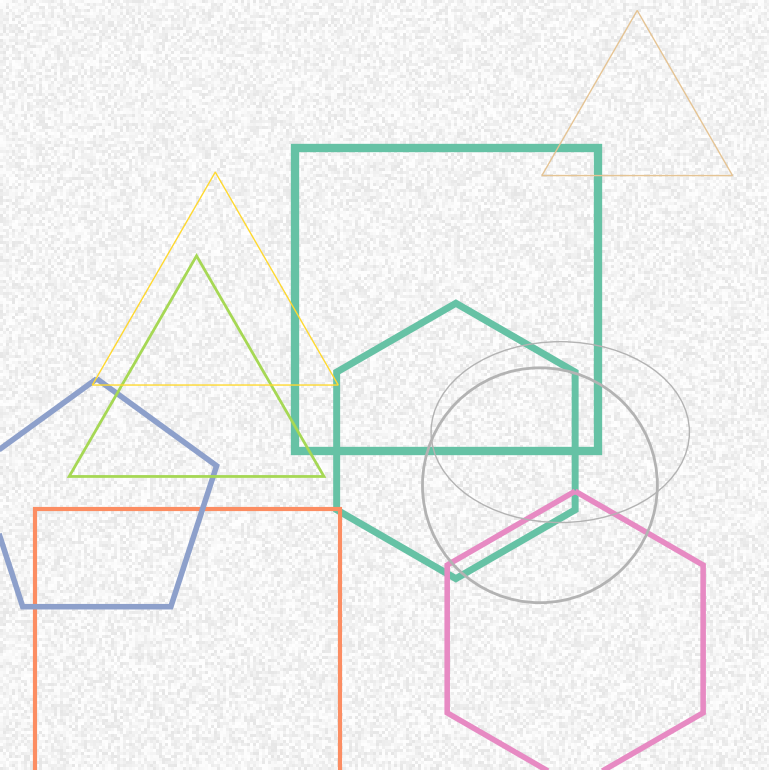[{"shape": "square", "thickness": 3, "radius": 0.98, "center": [0.58, 0.611]}, {"shape": "hexagon", "thickness": 2.5, "radius": 0.89, "center": [0.592, 0.427]}, {"shape": "square", "thickness": 1.5, "radius": 0.99, "center": [0.244, 0.141]}, {"shape": "pentagon", "thickness": 2, "radius": 0.82, "center": [0.126, 0.344]}, {"shape": "hexagon", "thickness": 2, "radius": 0.96, "center": [0.747, 0.17]}, {"shape": "triangle", "thickness": 1, "radius": 0.96, "center": [0.255, 0.477]}, {"shape": "triangle", "thickness": 0.5, "radius": 0.92, "center": [0.28, 0.592]}, {"shape": "triangle", "thickness": 0.5, "radius": 0.71, "center": [0.828, 0.843]}, {"shape": "circle", "thickness": 1, "radius": 0.76, "center": [0.701, 0.37]}, {"shape": "oval", "thickness": 0.5, "radius": 0.84, "center": [0.728, 0.439]}]